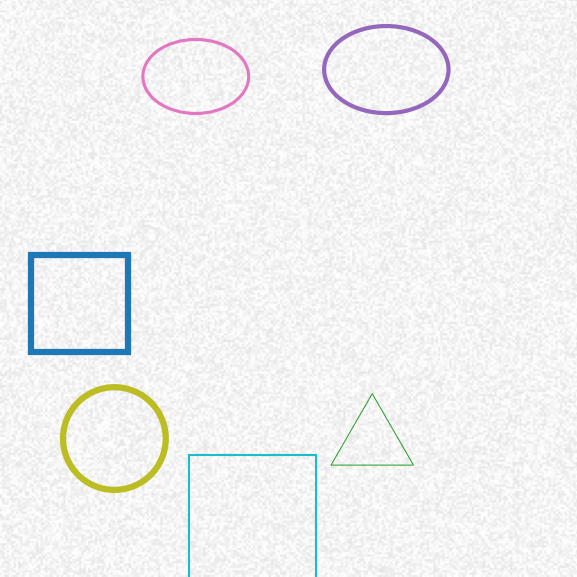[{"shape": "square", "thickness": 3, "radius": 0.42, "center": [0.138, 0.474]}, {"shape": "triangle", "thickness": 0.5, "radius": 0.41, "center": [0.645, 0.235]}, {"shape": "oval", "thickness": 2, "radius": 0.54, "center": [0.669, 0.879]}, {"shape": "oval", "thickness": 1.5, "radius": 0.46, "center": [0.339, 0.867]}, {"shape": "circle", "thickness": 3, "radius": 0.44, "center": [0.198, 0.24]}, {"shape": "square", "thickness": 1, "radius": 0.55, "center": [0.437, 0.101]}]